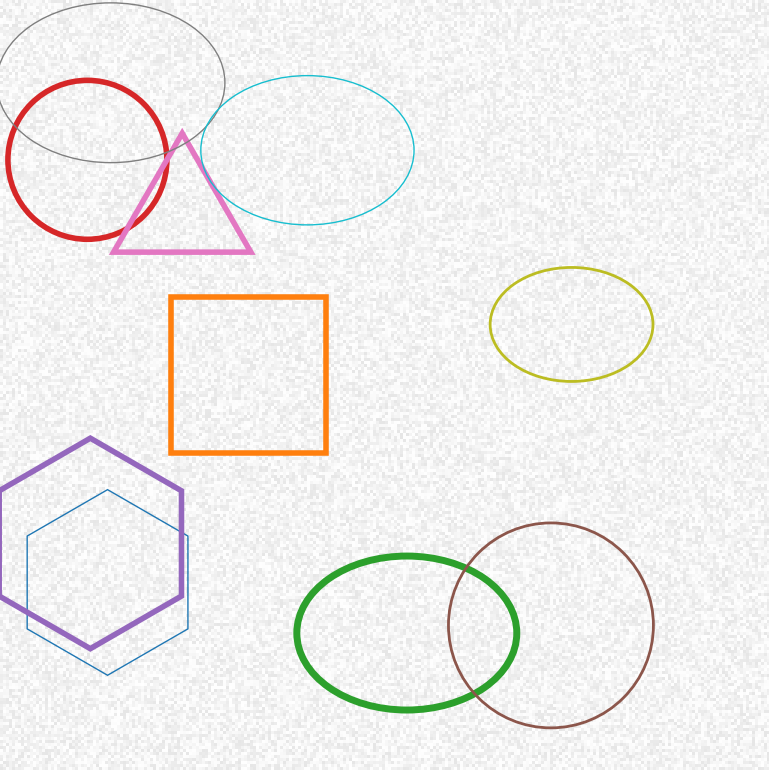[{"shape": "hexagon", "thickness": 0.5, "radius": 0.6, "center": [0.14, 0.244]}, {"shape": "square", "thickness": 2, "radius": 0.51, "center": [0.323, 0.513]}, {"shape": "oval", "thickness": 2.5, "radius": 0.71, "center": [0.528, 0.178]}, {"shape": "circle", "thickness": 2, "radius": 0.52, "center": [0.113, 0.792]}, {"shape": "hexagon", "thickness": 2, "radius": 0.68, "center": [0.117, 0.294]}, {"shape": "circle", "thickness": 1, "radius": 0.67, "center": [0.716, 0.188]}, {"shape": "triangle", "thickness": 2, "radius": 0.51, "center": [0.237, 0.724]}, {"shape": "oval", "thickness": 0.5, "radius": 0.74, "center": [0.144, 0.893]}, {"shape": "oval", "thickness": 1, "radius": 0.53, "center": [0.742, 0.579]}, {"shape": "oval", "thickness": 0.5, "radius": 0.69, "center": [0.399, 0.805]}]